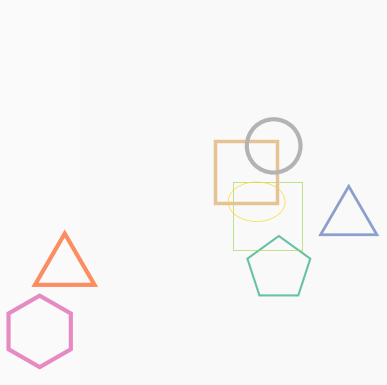[{"shape": "pentagon", "thickness": 1.5, "radius": 0.43, "center": [0.72, 0.302]}, {"shape": "triangle", "thickness": 3, "radius": 0.44, "center": [0.167, 0.305]}, {"shape": "triangle", "thickness": 2, "radius": 0.42, "center": [0.9, 0.432]}, {"shape": "hexagon", "thickness": 3, "radius": 0.46, "center": [0.102, 0.139]}, {"shape": "square", "thickness": 0.5, "radius": 0.44, "center": [0.691, 0.439]}, {"shape": "oval", "thickness": 0.5, "radius": 0.37, "center": [0.662, 0.476]}, {"shape": "square", "thickness": 2.5, "radius": 0.4, "center": [0.636, 0.552]}, {"shape": "circle", "thickness": 3, "radius": 0.35, "center": [0.706, 0.621]}]